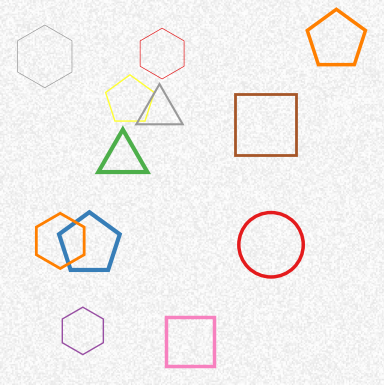[{"shape": "hexagon", "thickness": 0.5, "radius": 0.33, "center": [0.421, 0.861]}, {"shape": "circle", "thickness": 2.5, "radius": 0.42, "center": [0.704, 0.364]}, {"shape": "pentagon", "thickness": 3, "radius": 0.41, "center": [0.232, 0.366]}, {"shape": "triangle", "thickness": 3, "radius": 0.37, "center": [0.319, 0.59]}, {"shape": "hexagon", "thickness": 1, "radius": 0.31, "center": [0.215, 0.141]}, {"shape": "hexagon", "thickness": 2, "radius": 0.36, "center": [0.156, 0.374]}, {"shape": "pentagon", "thickness": 2.5, "radius": 0.4, "center": [0.874, 0.896]}, {"shape": "pentagon", "thickness": 1, "radius": 0.33, "center": [0.338, 0.739]}, {"shape": "square", "thickness": 2, "radius": 0.4, "center": [0.691, 0.676]}, {"shape": "square", "thickness": 2.5, "radius": 0.31, "center": [0.493, 0.113]}, {"shape": "triangle", "thickness": 1.5, "radius": 0.35, "center": [0.414, 0.712]}, {"shape": "hexagon", "thickness": 0.5, "radius": 0.41, "center": [0.116, 0.854]}]